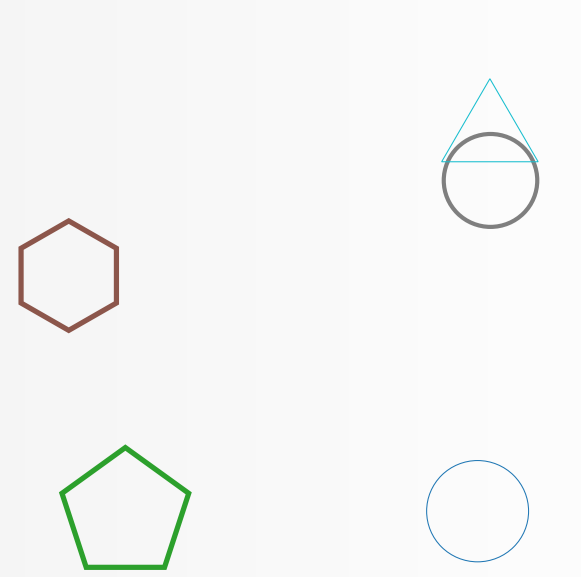[{"shape": "circle", "thickness": 0.5, "radius": 0.44, "center": [0.822, 0.114]}, {"shape": "pentagon", "thickness": 2.5, "radius": 0.57, "center": [0.216, 0.109]}, {"shape": "hexagon", "thickness": 2.5, "radius": 0.47, "center": [0.118, 0.522]}, {"shape": "circle", "thickness": 2, "radius": 0.4, "center": [0.844, 0.687]}, {"shape": "triangle", "thickness": 0.5, "radius": 0.48, "center": [0.843, 0.767]}]